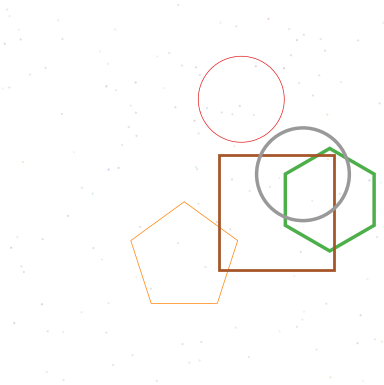[{"shape": "circle", "thickness": 0.5, "radius": 0.56, "center": [0.627, 0.742]}, {"shape": "hexagon", "thickness": 2.5, "radius": 0.67, "center": [0.856, 0.481]}, {"shape": "pentagon", "thickness": 0.5, "radius": 0.73, "center": [0.479, 0.33]}, {"shape": "square", "thickness": 2, "radius": 0.74, "center": [0.718, 0.448]}, {"shape": "circle", "thickness": 2.5, "radius": 0.6, "center": [0.787, 0.547]}]